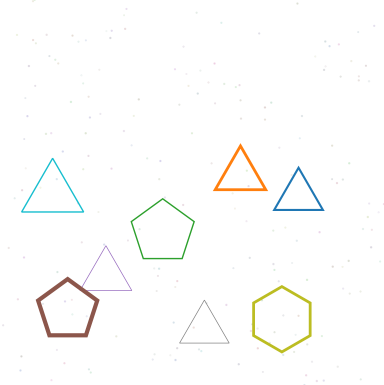[{"shape": "triangle", "thickness": 1.5, "radius": 0.37, "center": [0.775, 0.491]}, {"shape": "triangle", "thickness": 2, "radius": 0.38, "center": [0.625, 0.545]}, {"shape": "pentagon", "thickness": 1, "radius": 0.43, "center": [0.423, 0.398]}, {"shape": "triangle", "thickness": 0.5, "radius": 0.39, "center": [0.275, 0.284]}, {"shape": "pentagon", "thickness": 3, "radius": 0.4, "center": [0.176, 0.194]}, {"shape": "triangle", "thickness": 0.5, "radius": 0.37, "center": [0.531, 0.146]}, {"shape": "hexagon", "thickness": 2, "radius": 0.42, "center": [0.732, 0.171]}, {"shape": "triangle", "thickness": 1, "radius": 0.46, "center": [0.137, 0.496]}]